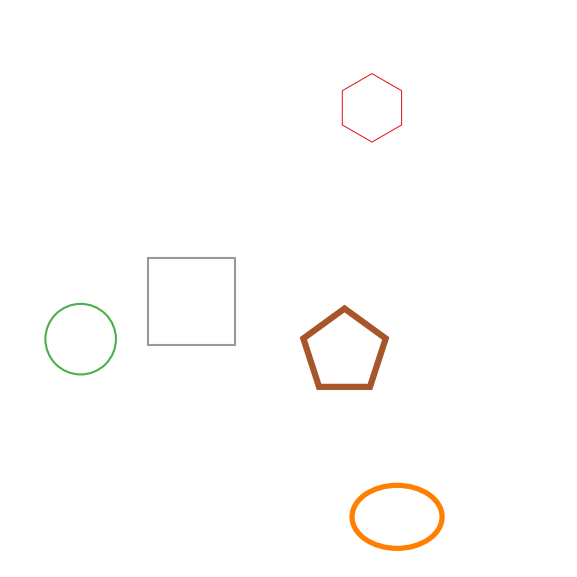[{"shape": "hexagon", "thickness": 0.5, "radius": 0.3, "center": [0.644, 0.812]}, {"shape": "circle", "thickness": 1, "radius": 0.31, "center": [0.14, 0.412]}, {"shape": "oval", "thickness": 2.5, "radius": 0.39, "center": [0.688, 0.104]}, {"shape": "pentagon", "thickness": 3, "radius": 0.37, "center": [0.597, 0.39]}, {"shape": "square", "thickness": 1, "radius": 0.38, "center": [0.332, 0.477]}]